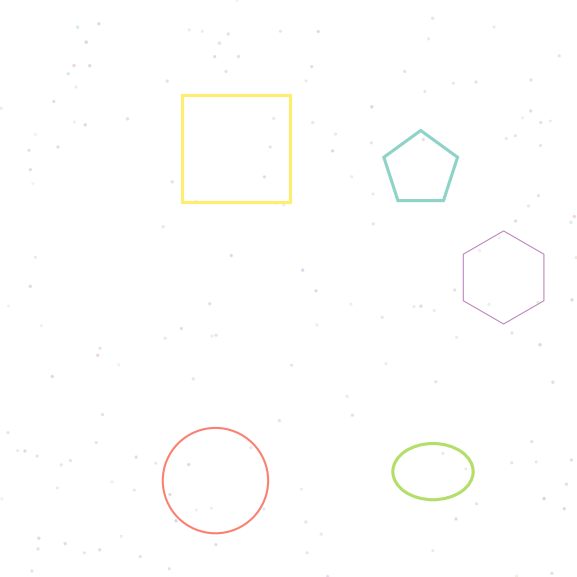[{"shape": "pentagon", "thickness": 1.5, "radius": 0.34, "center": [0.729, 0.706]}, {"shape": "circle", "thickness": 1, "radius": 0.46, "center": [0.373, 0.167]}, {"shape": "oval", "thickness": 1.5, "radius": 0.35, "center": [0.75, 0.182]}, {"shape": "hexagon", "thickness": 0.5, "radius": 0.4, "center": [0.872, 0.519]}, {"shape": "square", "thickness": 1.5, "radius": 0.47, "center": [0.409, 0.742]}]